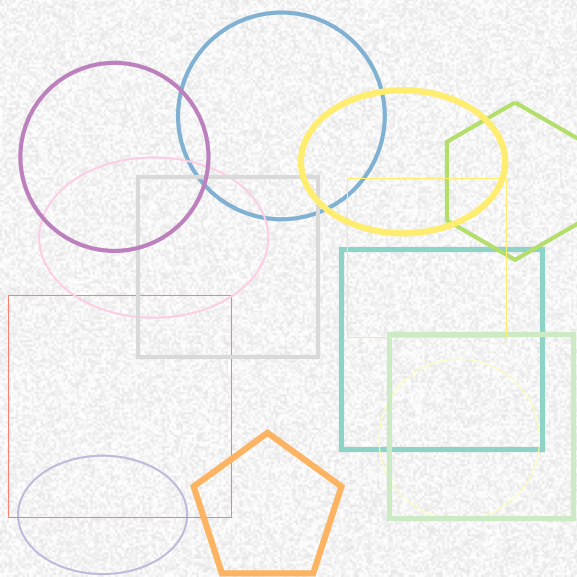[{"shape": "square", "thickness": 2.5, "radius": 0.87, "center": [0.764, 0.395]}, {"shape": "circle", "thickness": 0.5, "radius": 0.69, "center": [0.795, 0.238]}, {"shape": "oval", "thickness": 1, "radius": 0.73, "center": [0.178, 0.108]}, {"shape": "square", "thickness": 0.5, "radius": 0.96, "center": [0.207, 0.296]}, {"shape": "circle", "thickness": 2, "radius": 0.9, "center": [0.487, 0.798]}, {"shape": "pentagon", "thickness": 3, "radius": 0.67, "center": [0.463, 0.115]}, {"shape": "hexagon", "thickness": 2, "radius": 0.68, "center": [0.892, 0.685]}, {"shape": "oval", "thickness": 1, "radius": 0.99, "center": [0.266, 0.588]}, {"shape": "square", "thickness": 2, "radius": 0.78, "center": [0.395, 0.537]}, {"shape": "circle", "thickness": 2, "radius": 0.81, "center": [0.198, 0.728]}, {"shape": "square", "thickness": 2.5, "radius": 0.8, "center": [0.833, 0.262]}, {"shape": "square", "thickness": 0.5, "radius": 0.69, "center": [0.739, 0.553]}, {"shape": "oval", "thickness": 3, "radius": 0.88, "center": [0.698, 0.719]}]